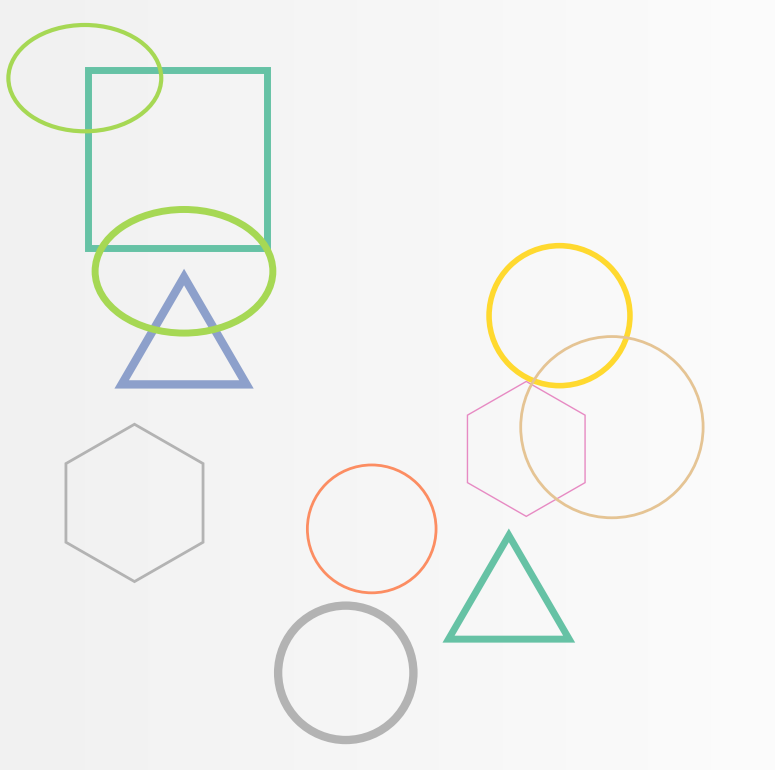[{"shape": "square", "thickness": 2.5, "radius": 0.58, "center": [0.229, 0.794]}, {"shape": "triangle", "thickness": 2.5, "radius": 0.45, "center": [0.657, 0.215]}, {"shape": "circle", "thickness": 1, "radius": 0.42, "center": [0.48, 0.313]}, {"shape": "triangle", "thickness": 3, "radius": 0.46, "center": [0.238, 0.547]}, {"shape": "hexagon", "thickness": 0.5, "radius": 0.44, "center": [0.679, 0.417]}, {"shape": "oval", "thickness": 1.5, "radius": 0.49, "center": [0.109, 0.899]}, {"shape": "oval", "thickness": 2.5, "radius": 0.57, "center": [0.237, 0.648]}, {"shape": "circle", "thickness": 2, "radius": 0.45, "center": [0.722, 0.59]}, {"shape": "circle", "thickness": 1, "radius": 0.59, "center": [0.79, 0.445]}, {"shape": "circle", "thickness": 3, "radius": 0.44, "center": [0.446, 0.126]}, {"shape": "hexagon", "thickness": 1, "radius": 0.51, "center": [0.174, 0.347]}]